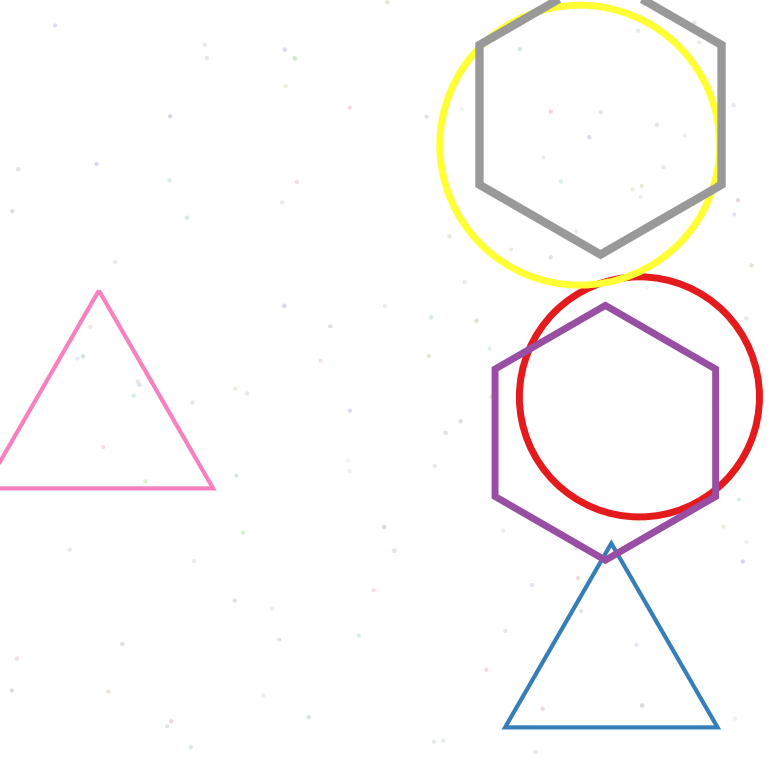[{"shape": "circle", "thickness": 2.5, "radius": 0.78, "center": [0.83, 0.485]}, {"shape": "triangle", "thickness": 1.5, "radius": 0.8, "center": [0.794, 0.135]}, {"shape": "hexagon", "thickness": 2.5, "radius": 0.83, "center": [0.786, 0.438]}, {"shape": "circle", "thickness": 2.5, "radius": 0.91, "center": [0.753, 0.811]}, {"shape": "triangle", "thickness": 1.5, "radius": 0.86, "center": [0.128, 0.451]}, {"shape": "hexagon", "thickness": 3, "radius": 0.91, "center": [0.78, 0.851]}]